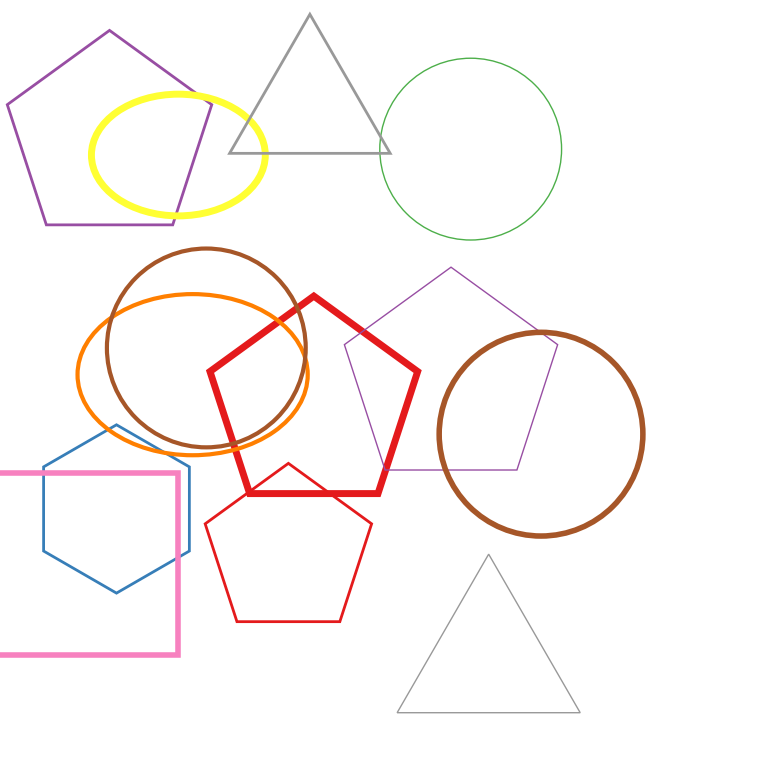[{"shape": "pentagon", "thickness": 1, "radius": 0.57, "center": [0.375, 0.285]}, {"shape": "pentagon", "thickness": 2.5, "radius": 0.71, "center": [0.408, 0.474]}, {"shape": "hexagon", "thickness": 1, "radius": 0.55, "center": [0.151, 0.339]}, {"shape": "circle", "thickness": 0.5, "radius": 0.59, "center": [0.611, 0.806]}, {"shape": "pentagon", "thickness": 0.5, "radius": 0.73, "center": [0.586, 0.507]}, {"shape": "pentagon", "thickness": 1, "radius": 0.7, "center": [0.142, 0.821]}, {"shape": "oval", "thickness": 1.5, "radius": 0.75, "center": [0.25, 0.513]}, {"shape": "oval", "thickness": 2.5, "radius": 0.56, "center": [0.232, 0.799]}, {"shape": "circle", "thickness": 2, "radius": 0.66, "center": [0.703, 0.436]}, {"shape": "circle", "thickness": 1.5, "radius": 0.65, "center": [0.268, 0.548]}, {"shape": "square", "thickness": 2, "radius": 0.59, "center": [0.114, 0.267]}, {"shape": "triangle", "thickness": 1, "radius": 0.6, "center": [0.402, 0.861]}, {"shape": "triangle", "thickness": 0.5, "radius": 0.69, "center": [0.635, 0.143]}]